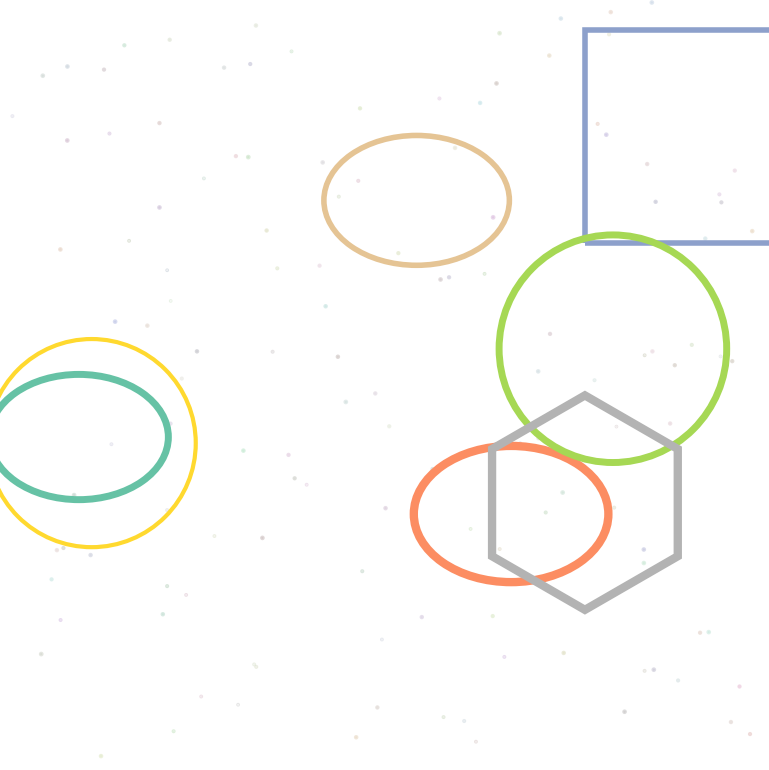[{"shape": "oval", "thickness": 2.5, "radius": 0.58, "center": [0.102, 0.432]}, {"shape": "oval", "thickness": 3, "radius": 0.63, "center": [0.664, 0.332]}, {"shape": "square", "thickness": 2, "radius": 0.69, "center": [0.898, 0.822]}, {"shape": "circle", "thickness": 2.5, "radius": 0.74, "center": [0.796, 0.547]}, {"shape": "circle", "thickness": 1.5, "radius": 0.68, "center": [0.119, 0.425]}, {"shape": "oval", "thickness": 2, "radius": 0.6, "center": [0.541, 0.74]}, {"shape": "hexagon", "thickness": 3, "radius": 0.7, "center": [0.76, 0.347]}]